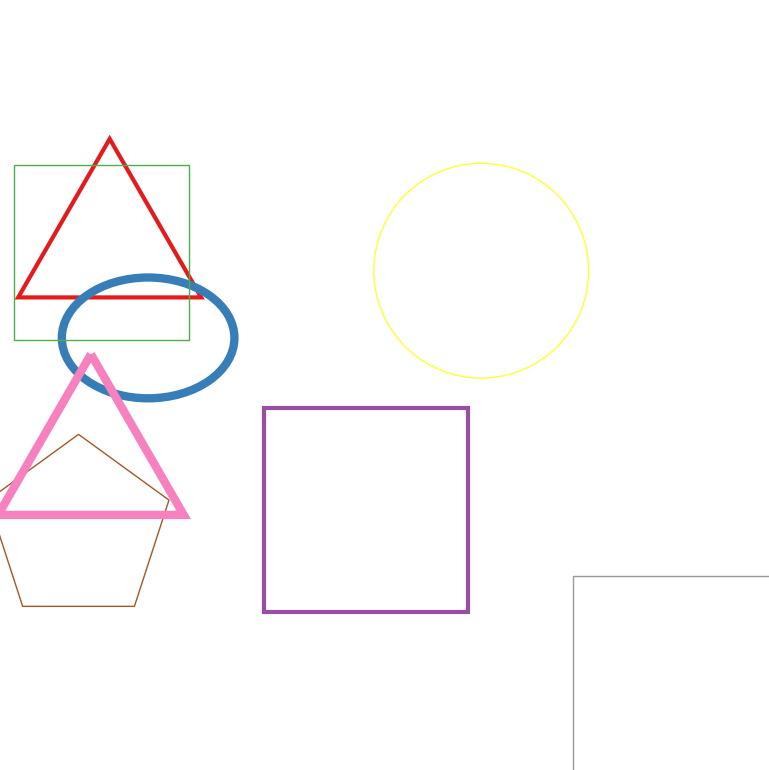[{"shape": "triangle", "thickness": 1.5, "radius": 0.69, "center": [0.142, 0.682]}, {"shape": "oval", "thickness": 3, "radius": 0.56, "center": [0.192, 0.561]}, {"shape": "square", "thickness": 0.5, "radius": 0.57, "center": [0.132, 0.672]}, {"shape": "square", "thickness": 1.5, "radius": 0.66, "center": [0.475, 0.337]}, {"shape": "circle", "thickness": 0.5, "radius": 0.7, "center": [0.625, 0.648]}, {"shape": "pentagon", "thickness": 0.5, "radius": 0.62, "center": [0.102, 0.312]}, {"shape": "triangle", "thickness": 3, "radius": 0.7, "center": [0.118, 0.401]}, {"shape": "square", "thickness": 0.5, "radius": 0.73, "center": [0.891, 0.106]}]